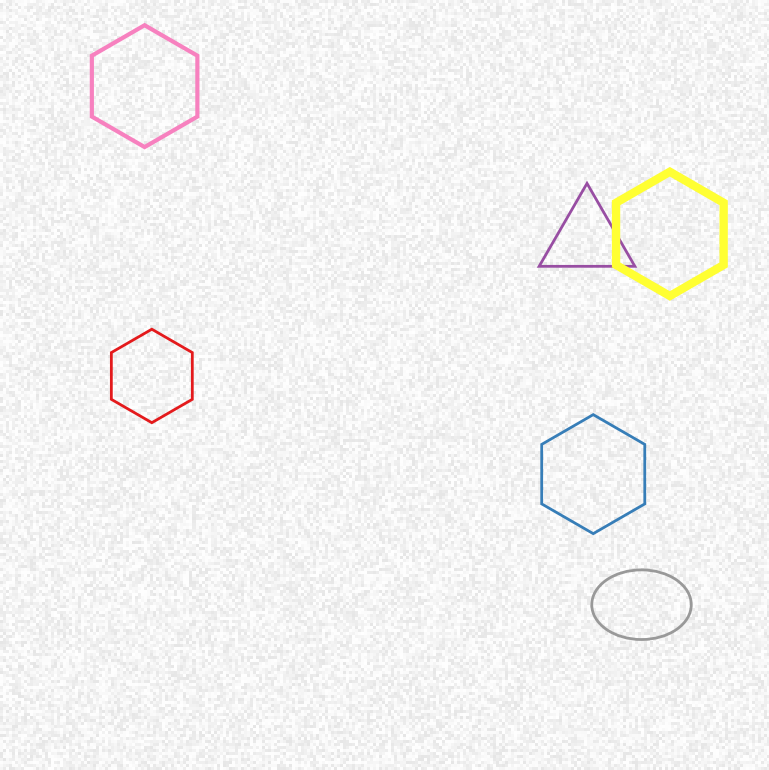[{"shape": "hexagon", "thickness": 1, "radius": 0.3, "center": [0.197, 0.512]}, {"shape": "hexagon", "thickness": 1, "radius": 0.39, "center": [0.77, 0.384]}, {"shape": "triangle", "thickness": 1, "radius": 0.36, "center": [0.762, 0.69]}, {"shape": "hexagon", "thickness": 3, "radius": 0.4, "center": [0.87, 0.696]}, {"shape": "hexagon", "thickness": 1.5, "radius": 0.4, "center": [0.188, 0.888]}, {"shape": "oval", "thickness": 1, "radius": 0.32, "center": [0.833, 0.215]}]